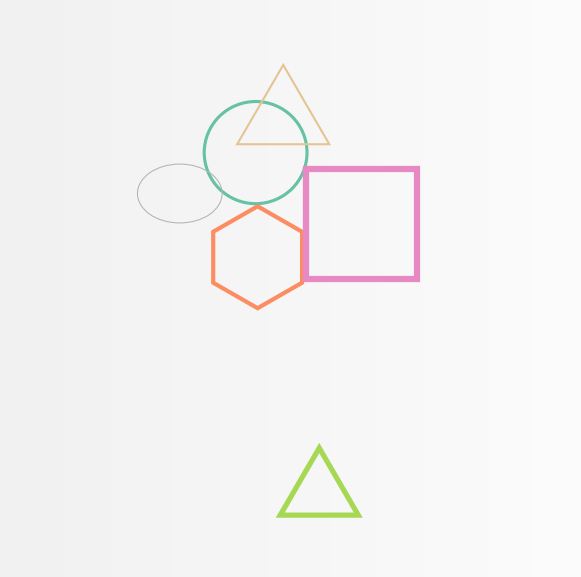[{"shape": "circle", "thickness": 1.5, "radius": 0.44, "center": [0.44, 0.735]}, {"shape": "hexagon", "thickness": 2, "radius": 0.44, "center": [0.443, 0.554]}, {"shape": "square", "thickness": 3, "radius": 0.48, "center": [0.623, 0.612]}, {"shape": "triangle", "thickness": 2.5, "radius": 0.39, "center": [0.549, 0.146]}, {"shape": "triangle", "thickness": 1, "radius": 0.46, "center": [0.487, 0.795]}, {"shape": "oval", "thickness": 0.5, "radius": 0.36, "center": [0.309, 0.664]}]